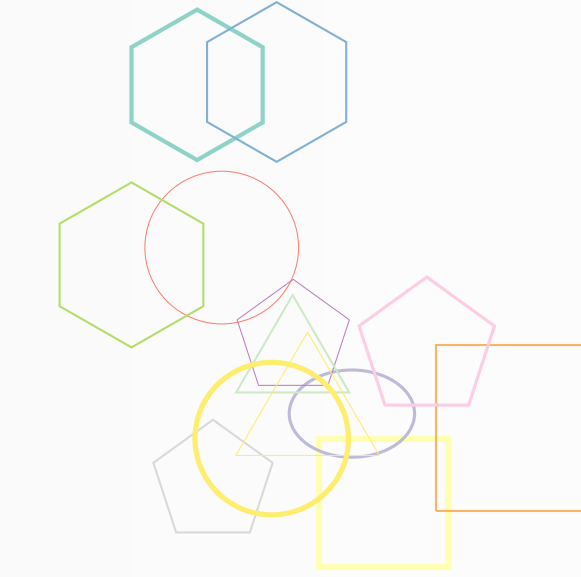[{"shape": "hexagon", "thickness": 2, "radius": 0.65, "center": [0.339, 0.852]}, {"shape": "square", "thickness": 3, "radius": 0.56, "center": [0.66, 0.129]}, {"shape": "oval", "thickness": 1.5, "radius": 0.54, "center": [0.605, 0.283]}, {"shape": "circle", "thickness": 0.5, "radius": 0.66, "center": [0.381, 0.57]}, {"shape": "hexagon", "thickness": 1, "radius": 0.69, "center": [0.476, 0.857]}, {"shape": "square", "thickness": 1, "radius": 0.72, "center": [0.893, 0.258]}, {"shape": "hexagon", "thickness": 1, "radius": 0.71, "center": [0.226, 0.54]}, {"shape": "pentagon", "thickness": 1.5, "radius": 0.61, "center": [0.734, 0.397]}, {"shape": "pentagon", "thickness": 1, "radius": 0.54, "center": [0.366, 0.164]}, {"shape": "pentagon", "thickness": 0.5, "radius": 0.51, "center": [0.505, 0.414]}, {"shape": "triangle", "thickness": 1, "radius": 0.56, "center": [0.503, 0.376]}, {"shape": "circle", "thickness": 2.5, "radius": 0.66, "center": [0.467, 0.24]}, {"shape": "triangle", "thickness": 0.5, "radius": 0.71, "center": [0.529, 0.282]}]